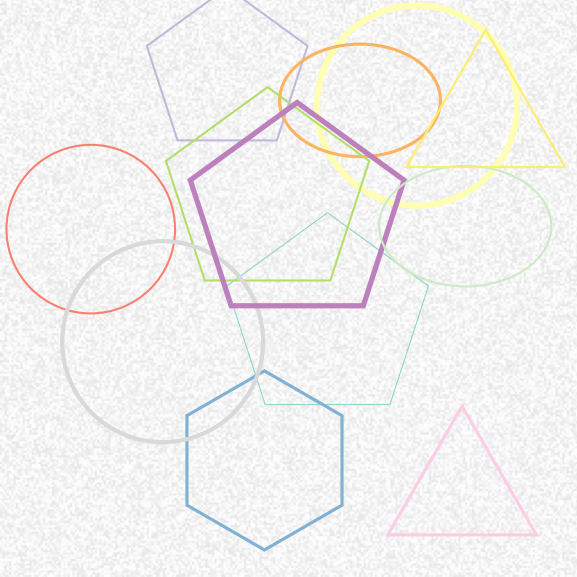[{"shape": "pentagon", "thickness": 0.5, "radius": 0.92, "center": [0.567, 0.447]}, {"shape": "circle", "thickness": 3, "radius": 0.87, "center": [0.722, 0.816]}, {"shape": "pentagon", "thickness": 1, "radius": 0.73, "center": [0.393, 0.874]}, {"shape": "circle", "thickness": 1, "radius": 0.73, "center": [0.157, 0.602]}, {"shape": "hexagon", "thickness": 1.5, "radius": 0.78, "center": [0.458, 0.202]}, {"shape": "oval", "thickness": 1.5, "radius": 0.7, "center": [0.623, 0.825]}, {"shape": "pentagon", "thickness": 1, "radius": 0.93, "center": [0.463, 0.663]}, {"shape": "triangle", "thickness": 1.5, "radius": 0.74, "center": [0.8, 0.147]}, {"shape": "circle", "thickness": 2, "radius": 0.87, "center": [0.282, 0.407]}, {"shape": "pentagon", "thickness": 2.5, "radius": 0.97, "center": [0.515, 0.627]}, {"shape": "oval", "thickness": 1, "radius": 0.75, "center": [0.806, 0.608]}, {"shape": "triangle", "thickness": 1, "radius": 0.79, "center": [0.841, 0.789]}]